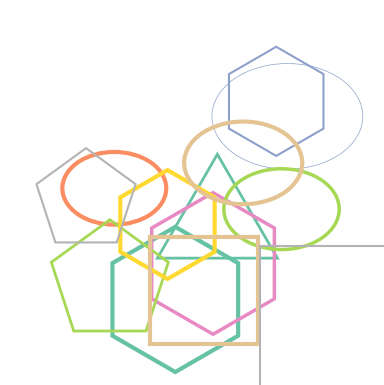[{"shape": "hexagon", "thickness": 3, "radius": 0.94, "center": [0.455, 0.222]}, {"shape": "triangle", "thickness": 2, "radius": 0.9, "center": [0.565, 0.419]}, {"shape": "oval", "thickness": 3, "radius": 0.67, "center": [0.297, 0.511]}, {"shape": "hexagon", "thickness": 1.5, "radius": 0.71, "center": [0.717, 0.737]}, {"shape": "oval", "thickness": 0.5, "radius": 0.98, "center": [0.746, 0.698]}, {"shape": "hexagon", "thickness": 2.5, "radius": 0.92, "center": [0.553, 0.316]}, {"shape": "pentagon", "thickness": 2, "radius": 0.8, "center": [0.285, 0.269]}, {"shape": "oval", "thickness": 2.5, "radius": 0.75, "center": [0.731, 0.457]}, {"shape": "hexagon", "thickness": 3, "radius": 0.71, "center": [0.435, 0.417]}, {"shape": "oval", "thickness": 3, "radius": 0.77, "center": [0.632, 0.577]}, {"shape": "square", "thickness": 3, "radius": 0.7, "center": [0.529, 0.245]}, {"shape": "pentagon", "thickness": 1.5, "radius": 0.68, "center": [0.223, 0.48]}, {"shape": "square", "thickness": 1.5, "radius": 0.92, "center": [0.859, 0.177]}]